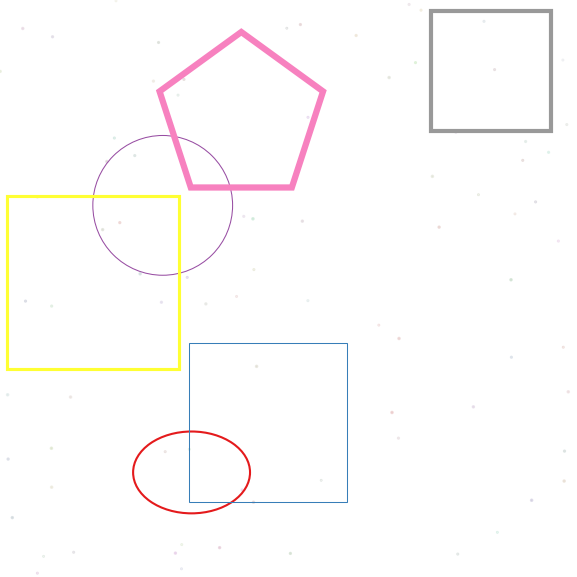[{"shape": "oval", "thickness": 1, "radius": 0.51, "center": [0.332, 0.181]}, {"shape": "square", "thickness": 0.5, "radius": 0.69, "center": [0.464, 0.268]}, {"shape": "circle", "thickness": 0.5, "radius": 0.61, "center": [0.282, 0.644]}, {"shape": "square", "thickness": 1.5, "radius": 0.75, "center": [0.161, 0.51]}, {"shape": "pentagon", "thickness": 3, "radius": 0.74, "center": [0.418, 0.795]}, {"shape": "square", "thickness": 2, "radius": 0.52, "center": [0.85, 0.877]}]